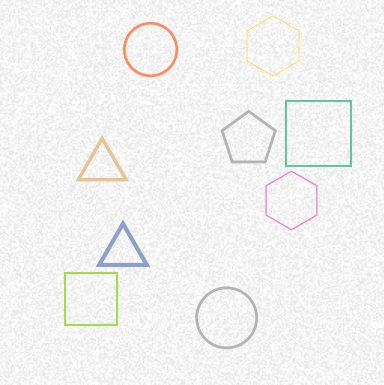[{"shape": "square", "thickness": 1.5, "radius": 0.42, "center": [0.827, 0.654]}, {"shape": "circle", "thickness": 2, "radius": 0.34, "center": [0.391, 0.871]}, {"shape": "triangle", "thickness": 3, "radius": 0.36, "center": [0.32, 0.348]}, {"shape": "hexagon", "thickness": 1, "radius": 0.38, "center": [0.757, 0.479]}, {"shape": "square", "thickness": 1.5, "radius": 0.34, "center": [0.236, 0.224]}, {"shape": "hexagon", "thickness": 0.5, "radius": 0.39, "center": [0.709, 0.881]}, {"shape": "triangle", "thickness": 2.5, "radius": 0.36, "center": [0.265, 0.569]}, {"shape": "pentagon", "thickness": 2, "radius": 0.36, "center": [0.646, 0.638]}, {"shape": "circle", "thickness": 2, "radius": 0.39, "center": [0.589, 0.174]}]